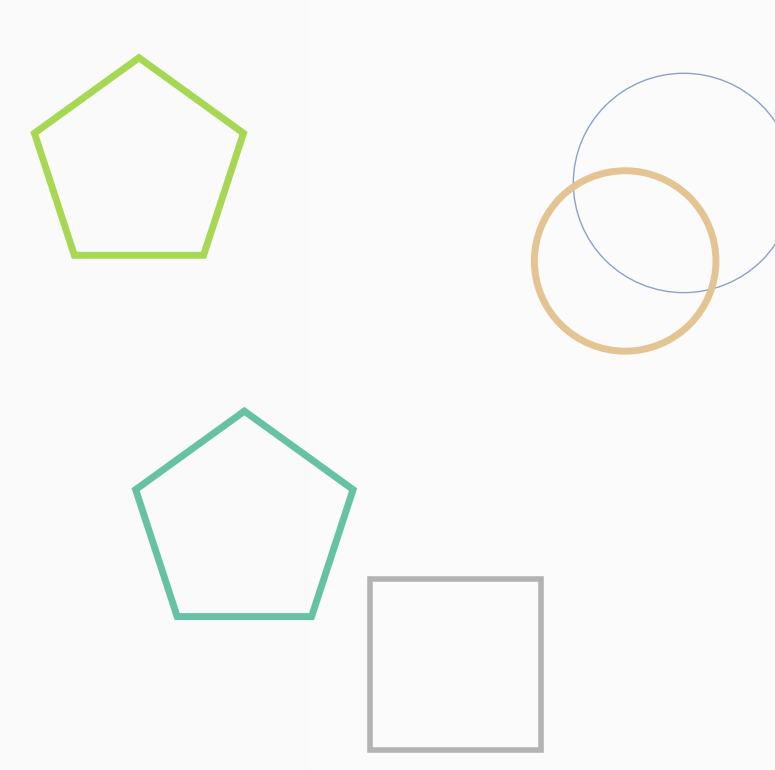[{"shape": "pentagon", "thickness": 2.5, "radius": 0.74, "center": [0.315, 0.319]}, {"shape": "circle", "thickness": 0.5, "radius": 0.71, "center": [0.882, 0.762]}, {"shape": "pentagon", "thickness": 2.5, "radius": 0.71, "center": [0.179, 0.783]}, {"shape": "circle", "thickness": 2.5, "radius": 0.59, "center": [0.807, 0.661]}, {"shape": "square", "thickness": 2, "radius": 0.55, "center": [0.588, 0.137]}]